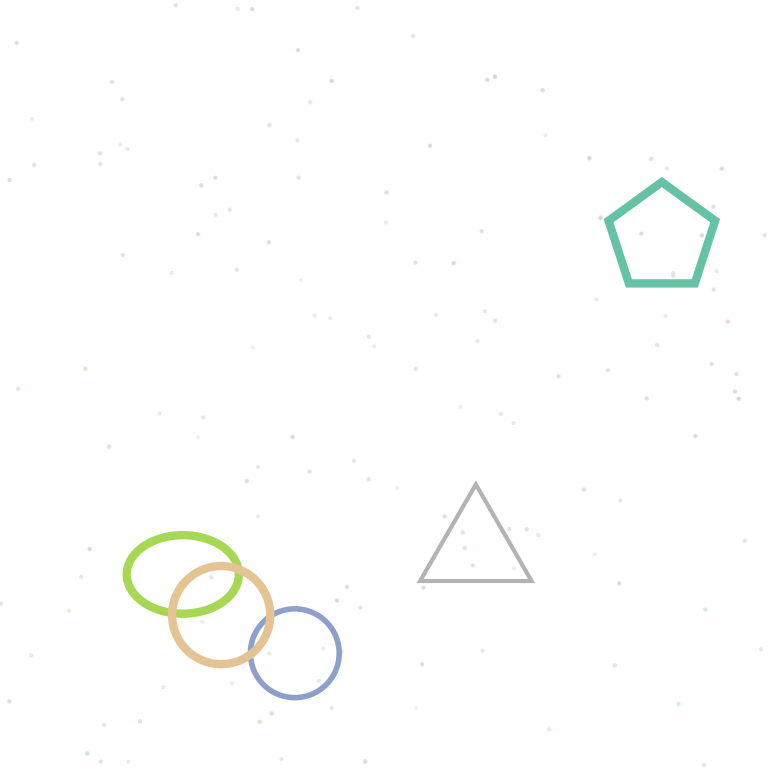[{"shape": "pentagon", "thickness": 3, "radius": 0.36, "center": [0.86, 0.691]}, {"shape": "circle", "thickness": 2, "radius": 0.29, "center": [0.383, 0.152]}, {"shape": "oval", "thickness": 3, "radius": 0.36, "center": [0.237, 0.254]}, {"shape": "circle", "thickness": 3, "radius": 0.32, "center": [0.287, 0.201]}, {"shape": "triangle", "thickness": 1.5, "radius": 0.42, "center": [0.618, 0.287]}]